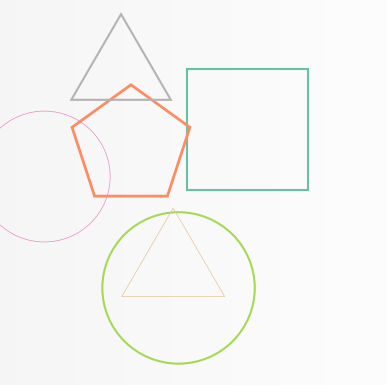[{"shape": "square", "thickness": 1.5, "radius": 0.78, "center": [0.638, 0.663]}, {"shape": "pentagon", "thickness": 2, "radius": 0.8, "center": [0.338, 0.62]}, {"shape": "circle", "thickness": 0.5, "radius": 0.85, "center": [0.114, 0.541]}, {"shape": "circle", "thickness": 1.5, "radius": 0.98, "center": [0.461, 0.252]}, {"shape": "triangle", "thickness": 0.5, "radius": 0.77, "center": [0.447, 0.306]}, {"shape": "triangle", "thickness": 1.5, "radius": 0.74, "center": [0.312, 0.815]}]